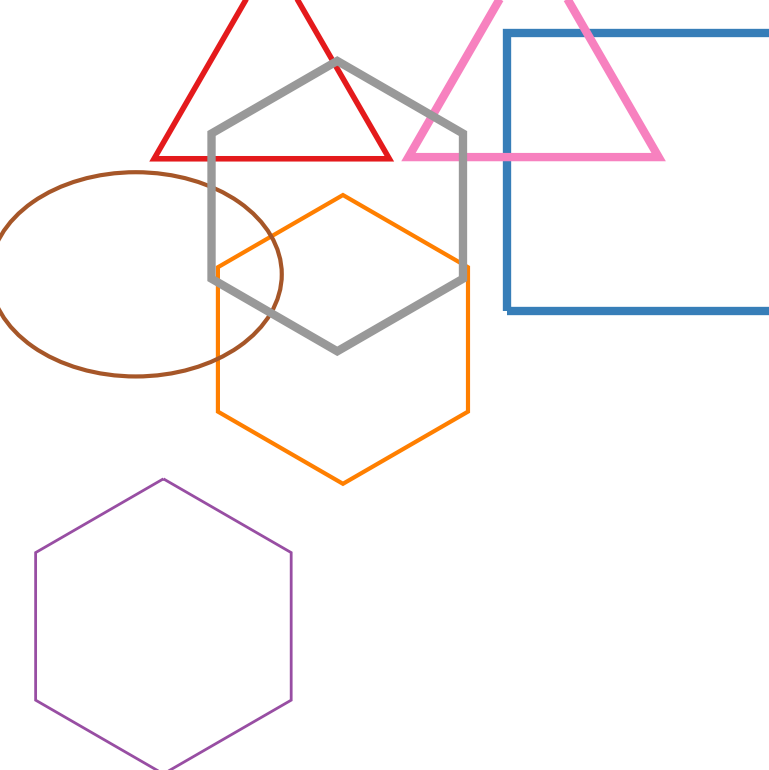[{"shape": "triangle", "thickness": 2, "radius": 0.88, "center": [0.353, 0.882]}, {"shape": "square", "thickness": 3, "radius": 0.9, "center": [0.838, 0.776]}, {"shape": "hexagon", "thickness": 1, "radius": 0.96, "center": [0.212, 0.187]}, {"shape": "hexagon", "thickness": 1.5, "radius": 0.94, "center": [0.445, 0.559]}, {"shape": "oval", "thickness": 1.5, "radius": 0.95, "center": [0.176, 0.644]}, {"shape": "triangle", "thickness": 3, "radius": 0.94, "center": [0.693, 0.89]}, {"shape": "hexagon", "thickness": 3, "radius": 0.94, "center": [0.438, 0.732]}]